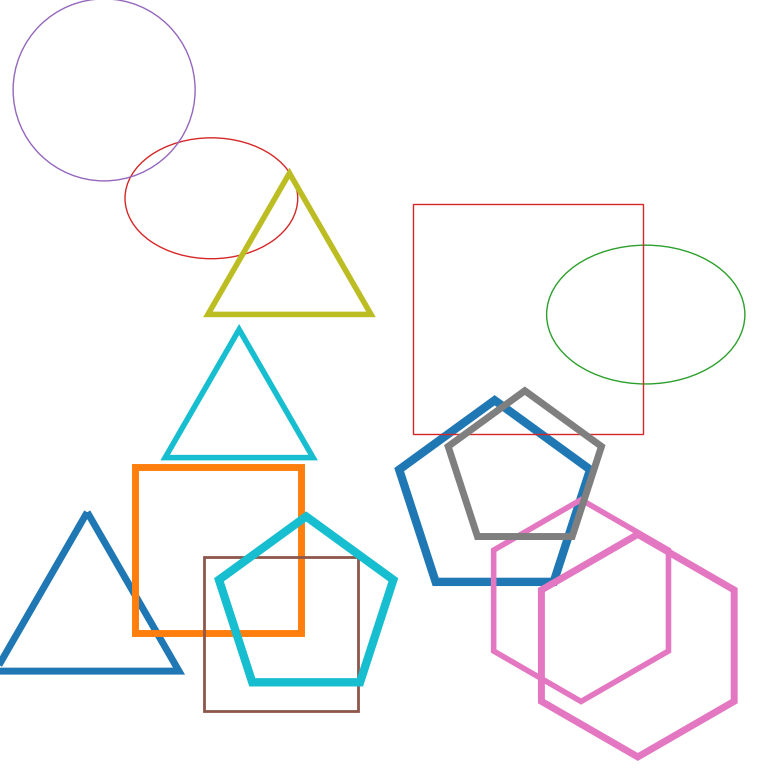[{"shape": "triangle", "thickness": 2.5, "radius": 0.69, "center": [0.113, 0.197]}, {"shape": "pentagon", "thickness": 3, "radius": 0.65, "center": [0.642, 0.35]}, {"shape": "square", "thickness": 2.5, "radius": 0.54, "center": [0.283, 0.286]}, {"shape": "oval", "thickness": 0.5, "radius": 0.64, "center": [0.839, 0.591]}, {"shape": "oval", "thickness": 0.5, "radius": 0.56, "center": [0.274, 0.743]}, {"shape": "square", "thickness": 0.5, "radius": 0.75, "center": [0.686, 0.585]}, {"shape": "circle", "thickness": 0.5, "radius": 0.59, "center": [0.135, 0.883]}, {"shape": "square", "thickness": 1, "radius": 0.5, "center": [0.365, 0.177]}, {"shape": "hexagon", "thickness": 2, "radius": 0.66, "center": [0.755, 0.22]}, {"shape": "hexagon", "thickness": 2.5, "radius": 0.72, "center": [0.828, 0.161]}, {"shape": "pentagon", "thickness": 2.5, "radius": 0.52, "center": [0.682, 0.388]}, {"shape": "triangle", "thickness": 2, "radius": 0.61, "center": [0.376, 0.653]}, {"shape": "triangle", "thickness": 2, "radius": 0.55, "center": [0.311, 0.461]}, {"shape": "pentagon", "thickness": 3, "radius": 0.6, "center": [0.398, 0.21]}]